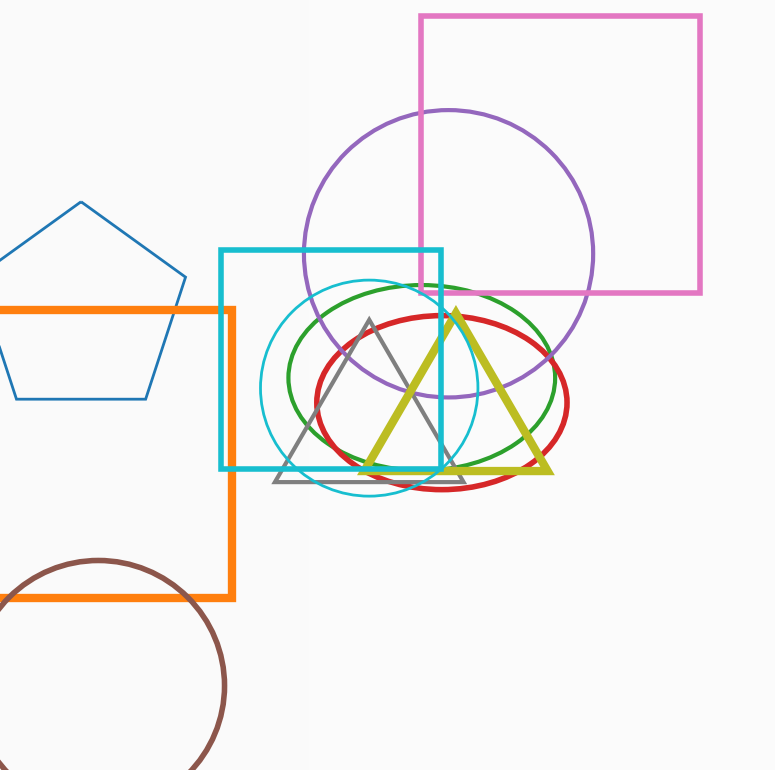[{"shape": "pentagon", "thickness": 1, "radius": 0.71, "center": [0.105, 0.596]}, {"shape": "square", "thickness": 3, "radius": 0.93, "center": [0.112, 0.41]}, {"shape": "oval", "thickness": 1.5, "radius": 0.86, "center": [0.544, 0.509]}, {"shape": "oval", "thickness": 2, "radius": 0.81, "center": [0.57, 0.477]}, {"shape": "circle", "thickness": 1.5, "radius": 0.93, "center": [0.579, 0.67]}, {"shape": "circle", "thickness": 2, "radius": 0.81, "center": [0.127, 0.109]}, {"shape": "square", "thickness": 2, "radius": 0.9, "center": [0.723, 0.8]}, {"shape": "triangle", "thickness": 1.5, "radius": 0.7, "center": [0.476, 0.444]}, {"shape": "triangle", "thickness": 3, "radius": 0.68, "center": [0.588, 0.457]}, {"shape": "square", "thickness": 2, "radius": 0.71, "center": [0.428, 0.533]}, {"shape": "circle", "thickness": 1, "radius": 0.7, "center": [0.476, 0.496]}]